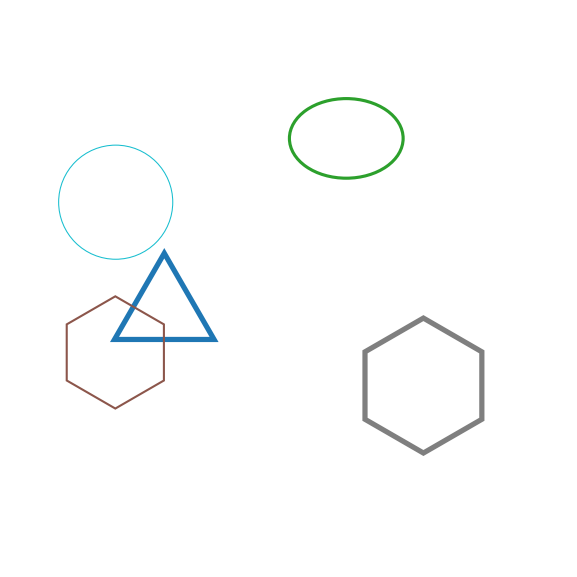[{"shape": "triangle", "thickness": 2.5, "radius": 0.5, "center": [0.284, 0.461]}, {"shape": "oval", "thickness": 1.5, "radius": 0.49, "center": [0.6, 0.759]}, {"shape": "hexagon", "thickness": 1, "radius": 0.49, "center": [0.2, 0.389]}, {"shape": "hexagon", "thickness": 2.5, "radius": 0.58, "center": [0.733, 0.332]}, {"shape": "circle", "thickness": 0.5, "radius": 0.49, "center": [0.2, 0.649]}]